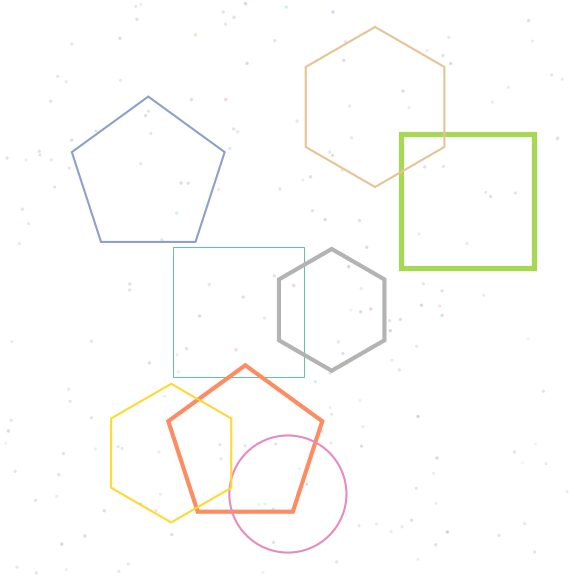[{"shape": "square", "thickness": 0.5, "radius": 0.57, "center": [0.413, 0.459]}, {"shape": "pentagon", "thickness": 2, "radius": 0.7, "center": [0.425, 0.226]}, {"shape": "pentagon", "thickness": 1, "radius": 0.7, "center": [0.257, 0.693]}, {"shape": "circle", "thickness": 1, "radius": 0.51, "center": [0.499, 0.144]}, {"shape": "square", "thickness": 2.5, "radius": 0.58, "center": [0.809, 0.651]}, {"shape": "hexagon", "thickness": 1, "radius": 0.6, "center": [0.296, 0.215]}, {"shape": "hexagon", "thickness": 1, "radius": 0.69, "center": [0.649, 0.814]}, {"shape": "hexagon", "thickness": 2, "radius": 0.53, "center": [0.574, 0.463]}]